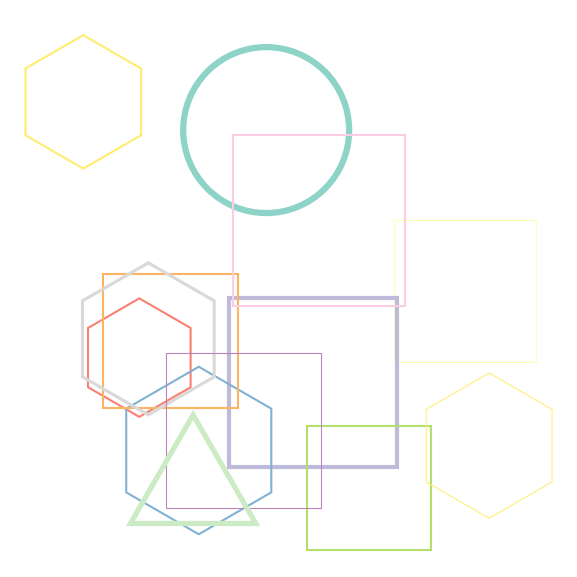[{"shape": "circle", "thickness": 3, "radius": 0.72, "center": [0.461, 0.774]}, {"shape": "square", "thickness": 0.5, "radius": 0.61, "center": [0.806, 0.495]}, {"shape": "square", "thickness": 2, "radius": 0.73, "center": [0.542, 0.337]}, {"shape": "hexagon", "thickness": 1, "radius": 0.51, "center": [0.241, 0.38]}, {"shape": "hexagon", "thickness": 1, "radius": 0.73, "center": [0.344, 0.219]}, {"shape": "square", "thickness": 1, "radius": 0.58, "center": [0.296, 0.409]}, {"shape": "square", "thickness": 1, "radius": 0.54, "center": [0.639, 0.154]}, {"shape": "square", "thickness": 1, "radius": 0.74, "center": [0.552, 0.617]}, {"shape": "hexagon", "thickness": 1.5, "radius": 0.66, "center": [0.257, 0.412]}, {"shape": "square", "thickness": 0.5, "radius": 0.67, "center": [0.422, 0.253]}, {"shape": "triangle", "thickness": 2.5, "radius": 0.63, "center": [0.334, 0.155]}, {"shape": "hexagon", "thickness": 0.5, "radius": 0.63, "center": [0.847, 0.227]}, {"shape": "hexagon", "thickness": 1, "radius": 0.58, "center": [0.144, 0.823]}]